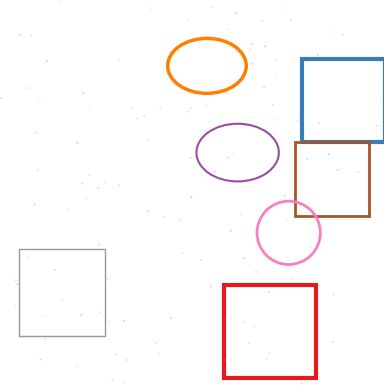[{"shape": "square", "thickness": 3, "radius": 0.6, "center": [0.701, 0.139]}, {"shape": "square", "thickness": 3, "radius": 0.54, "center": [0.892, 0.739]}, {"shape": "oval", "thickness": 1.5, "radius": 0.54, "center": [0.617, 0.604]}, {"shape": "oval", "thickness": 2.5, "radius": 0.51, "center": [0.538, 0.829]}, {"shape": "square", "thickness": 2, "radius": 0.48, "center": [0.862, 0.534]}, {"shape": "circle", "thickness": 2, "radius": 0.41, "center": [0.75, 0.395]}, {"shape": "square", "thickness": 1, "radius": 0.56, "center": [0.161, 0.24]}]